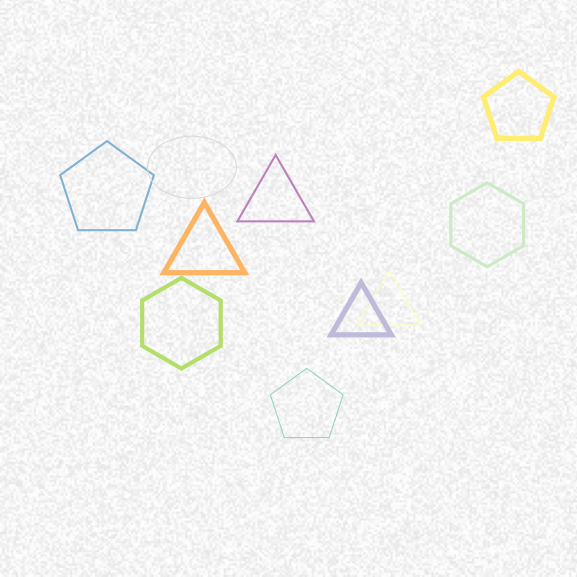[{"shape": "pentagon", "thickness": 0.5, "radius": 0.33, "center": [0.531, 0.295]}, {"shape": "triangle", "thickness": 0.5, "radius": 0.32, "center": [0.674, 0.468]}, {"shape": "triangle", "thickness": 2.5, "radius": 0.3, "center": [0.625, 0.449]}, {"shape": "pentagon", "thickness": 1, "radius": 0.43, "center": [0.185, 0.67]}, {"shape": "triangle", "thickness": 2.5, "radius": 0.4, "center": [0.354, 0.567]}, {"shape": "hexagon", "thickness": 2, "radius": 0.39, "center": [0.314, 0.44]}, {"shape": "oval", "thickness": 0.5, "radius": 0.38, "center": [0.332, 0.709]}, {"shape": "triangle", "thickness": 1, "radius": 0.38, "center": [0.477, 0.654]}, {"shape": "hexagon", "thickness": 1.5, "radius": 0.36, "center": [0.844, 0.61]}, {"shape": "pentagon", "thickness": 2.5, "radius": 0.32, "center": [0.898, 0.811]}]